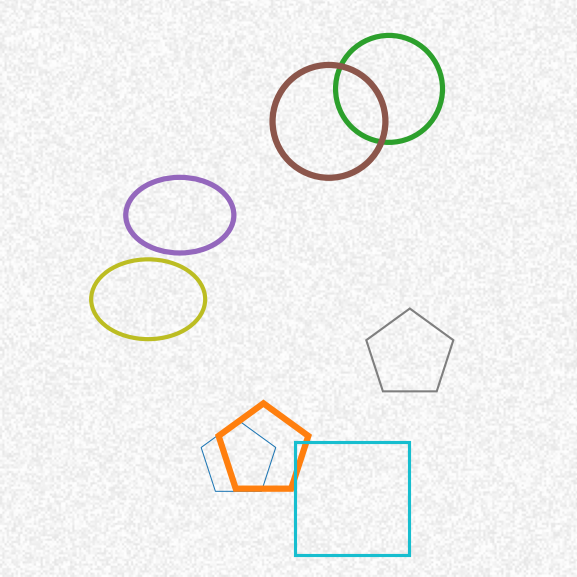[{"shape": "pentagon", "thickness": 0.5, "radius": 0.34, "center": [0.413, 0.203]}, {"shape": "pentagon", "thickness": 3, "radius": 0.41, "center": [0.456, 0.219]}, {"shape": "circle", "thickness": 2.5, "radius": 0.46, "center": [0.674, 0.845]}, {"shape": "oval", "thickness": 2.5, "radius": 0.47, "center": [0.311, 0.627]}, {"shape": "circle", "thickness": 3, "radius": 0.49, "center": [0.57, 0.789]}, {"shape": "pentagon", "thickness": 1, "radius": 0.4, "center": [0.71, 0.386]}, {"shape": "oval", "thickness": 2, "radius": 0.49, "center": [0.257, 0.481]}, {"shape": "square", "thickness": 1.5, "radius": 0.49, "center": [0.609, 0.136]}]